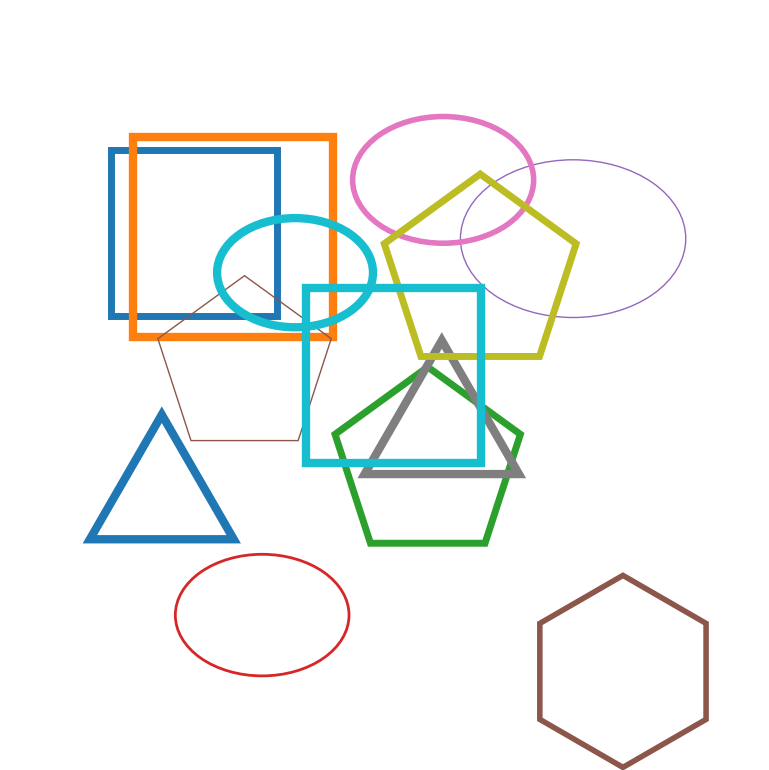[{"shape": "square", "thickness": 2.5, "radius": 0.54, "center": [0.252, 0.697]}, {"shape": "triangle", "thickness": 3, "radius": 0.54, "center": [0.21, 0.354]}, {"shape": "square", "thickness": 3, "radius": 0.65, "center": [0.303, 0.692]}, {"shape": "pentagon", "thickness": 2.5, "radius": 0.63, "center": [0.555, 0.397]}, {"shape": "oval", "thickness": 1, "radius": 0.56, "center": [0.34, 0.201]}, {"shape": "oval", "thickness": 0.5, "radius": 0.73, "center": [0.744, 0.69]}, {"shape": "hexagon", "thickness": 2, "radius": 0.62, "center": [0.809, 0.128]}, {"shape": "pentagon", "thickness": 0.5, "radius": 0.59, "center": [0.318, 0.524]}, {"shape": "oval", "thickness": 2, "radius": 0.59, "center": [0.575, 0.766]}, {"shape": "triangle", "thickness": 3, "radius": 0.58, "center": [0.574, 0.442]}, {"shape": "pentagon", "thickness": 2.5, "radius": 0.65, "center": [0.624, 0.643]}, {"shape": "oval", "thickness": 3, "radius": 0.51, "center": [0.383, 0.646]}, {"shape": "square", "thickness": 3, "radius": 0.57, "center": [0.512, 0.512]}]